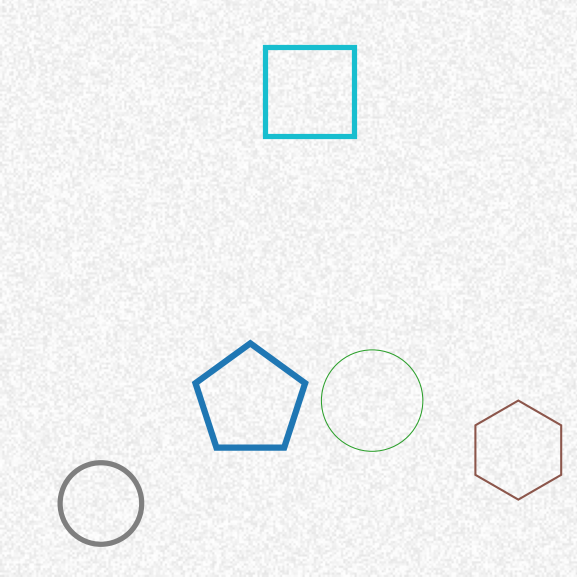[{"shape": "pentagon", "thickness": 3, "radius": 0.5, "center": [0.433, 0.305]}, {"shape": "circle", "thickness": 0.5, "radius": 0.44, "center": [0.644, 0.305]}, {"shape": "hexagon", "thickness": 1, "radius": 0.43, "center": [0.897, 0.22]}, {"shape": "circle", "thickness": 2.5, "radius": 0.35, "center": [0.175, 0.127]}, {"shape": "square", "thickness": 2.5, "radius": 0.39, "center": [0.535, 0.841]}]